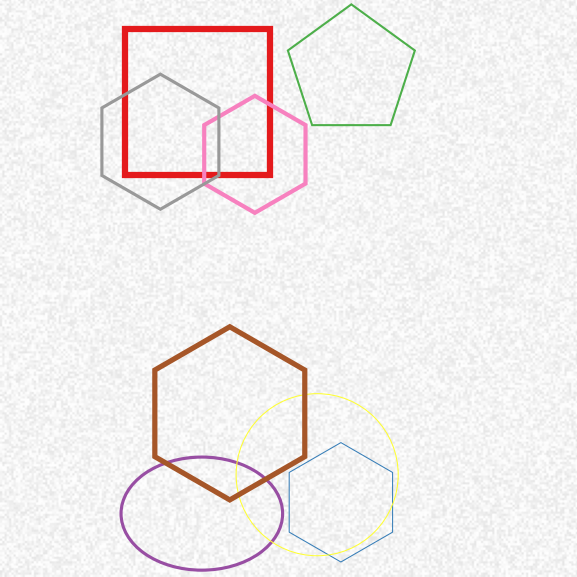[{"shape": "square", "thickness": 3, "radius": 0.63, "center": [0.342, 0.822]}, {"shape": "hexagon", "thickness": 0.5, "radius": 0.52, "center": [0.59, 0.129]}, {"shape": "pentagon", "thickness": 1, "radius": 0.58, "center": [0.608, 0.876]}, {"shape": "oval", "thickness": 1.5, "radius": 0.7, "center": [0.349, 0.11]}, {"shape": "circle", "thickness": 0.5, "radius": 0.7, "center": [0.549, 0.177]}, {"shape": "hexagon", "thickness": 2.5, "radius": 0.75, "center": [0.398, 0.283]}, {"shape": "hexagon", "thickness": 2, "radius": 0.51, "center": [0.441, 0.732]}, {"shape": "hexagon", "thickness": 1.5, "radius": 0.58, "center": [0.278, 0.754]}]